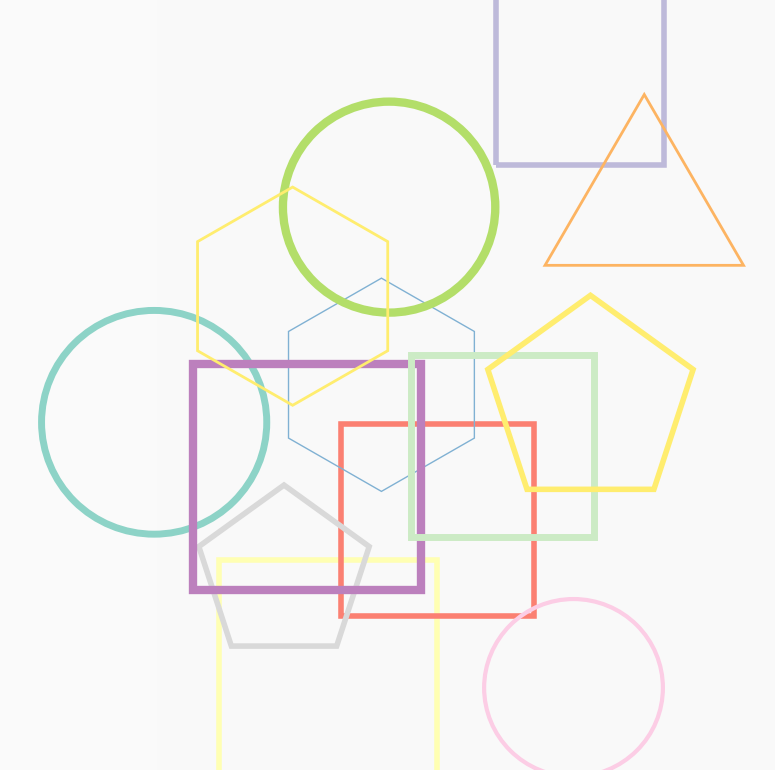[{"shape": "circle", "thickness": 2.5, "radius": 0.73, "center": [0.199, 0.452]}, {"shape": "square", "thickness": 2, "radius": 0.7, "center": [0.424, 0.132]}, {"shape": "square", "thickness": 2, "radius": 0.54, "center": [0.748, 0.894]}, {"shape": "square", "thickness": 2, "radius": 0.62, "center": [0.564, 0.325]}, {"shape": "hexagon", "thickness": 0.5, "radius": 0.69, "center": [0.492, 0.5]}, {"shape": "triangle", "thickness": 1, "radius": 0.74, "center": [0.831, 0.729]}, {"shape": "circle", "thickness": 3, "radius": 0.68, "center": [0.502, 0.731]}, {"shape": "circle", "thickness": 1.5, "radius": 0.58, "center": [0.74, 0.107]}, {"shape": "pentagon", "thickness": 2, "radius": 0.58, "center": [0.366, 0.254]}, {"shape": "square", "thickness": 3, "radius": 0.73, "center": [0.397, 0.381]}, {"shape": "square", "thickness": 2.5, "radius": 0.59, "center": [0.648, 0.421]}, {"shape": "hexagon", "thickness": 1, "radius": 0.71, "center": [0.378, 0.615]}, {"shape": "pentagon", "thickness": 2, "radius": 0.7, "center": [0.762, 0.477]}]